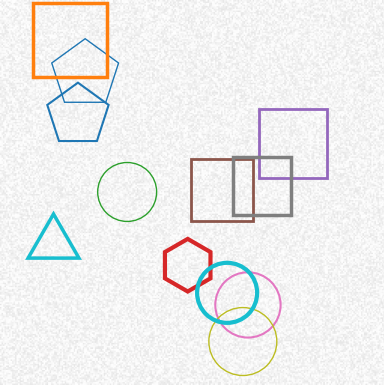[{"shape": "pentagon", "thickness": 1.5, "radius": 0.42, "center": [0.202, 0.701]}, {"shape": "pentagon", "thickness": 1, "radius": 0.46, "center": [0.221, 0.808]}, {"shape": "square", "thickness": 2.5, "radius": 0.48, "center": [0.182, 0.896]}, {"shape": "circle", "thickness": 1, "radius": 0.38, "center": [0.33, 0.501]}, {"shape": "hexagon", "thickness": 3, "radius": 0.34, "center": [0.488, 0.311]}, {"shape": "square", "thickness": 2, "radius": 0.44, "center": [0.76, 0.627]}, {"shape": "square", "thickness": 2, "radius": 0.41, "center": [0.576, 0.507]}, {"shape": "circle", "thickness": 1.5, "radius": 0.42, "center": [0.644, 0.208]}, {"shape": "square", "thickness": 2.5, "radius": 0.38, "center": [0.681, 0.516]}, {"shape": "circle", "thickness": 1, "radius": 0.44, "center": [0.631, 0.113]}, {"shape": "circle", "thickness": 3, "radius": 0.39, "center": [0.59, 0.239]}, {"shape": "triangle", "thickness": 2.5, "radius": 0.38, "center": [0.139, 0.368]}]